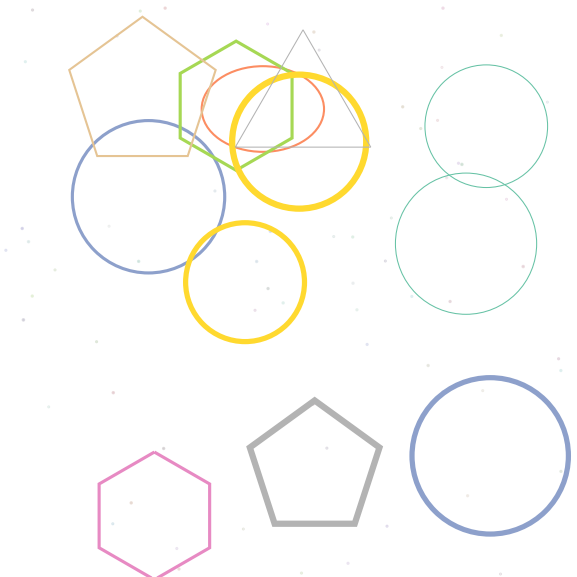[{"shape": "circle", "thickness": 0.5, "radius": 0.61, "center": [0.807, 0.577]}, {"shape": "circle", "thickness": 0.5, "radius": 0.53, "center": [0.842, 0.781]}, {"shape": "oval", "thickness": 1, "radius": 0.53, "center": [0.455, 0.81]}, {"shape": "circle", "thickness": 1.5, "radius": 0.66, "center": [0.257, 0.658]}, {"shape": "circle", "thickness": 2.5, "radius": 0.68, "center": [0.849, 0.21]}, {"shape": "hexagon", "thickness": 1.5, "radius": 0.55, "center": [0.267, 0.106]}, {"shape": "hexagon", "thickness": 1.5, "radius": 0.56, "center": [0.409, 0.816]}, {"shape": "circle", "thickness": 2.5, "radius": 0.51, "center": [0.424, 0.511]}, {"shape": "circle", "thickness": 3, "radius": 0.58, "center": [0.518, 0.754]}, {"shape": "pentagon", "thickness": 1, "radius": 0.67, "center": [0.247, 0.837]}, {"shape": "triangle", "thickness": 0.5, "radius": 0.68, "center": [0.525, 0.812]}, {"shape": "pentagon", "thickness": 3, "radius": 0.59, "center": [0.545, 0.188]}]